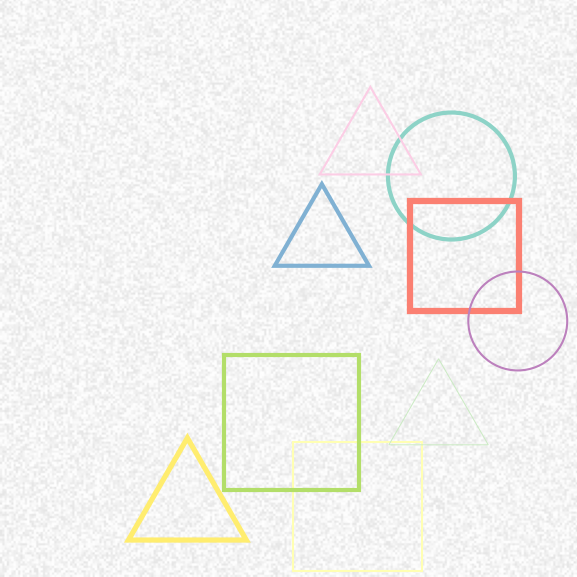[{"shape": "circle", "thickness": 2, "radius": 0.55, "center": [0.782, 0.694]}, {"shape": "square", "thickness": 1, "radius": 0.56, "center": [0.619, 0.122]}, {"shape": "square", "thickness": 3, "radius": 0.47, "center": [0.805, 0.556]}, {"shape": "triangle", "thickness": 2, "radius": 0.47, "center": [0.557, 0.586]}, {"shape": "square", "thickness": 2, "radius": 0.58, "center": [0.504, 0.267]}, {"shape": "triangle", "thickness": 1, "radius": 0.51, "center": [0.641, 0.748]}, {"shape": "circle", "thickness": 1, "radius": 0.43, "center": [0.897, 0.443]}, {"shape": "triangle", "thickness": 0.5, "radius": 0.5, "center": [0.759, 0.279]}, {"shape": "triangle", "thickness": 2.5, "radius": 0.59, "center": [0.324, 0.123]}]